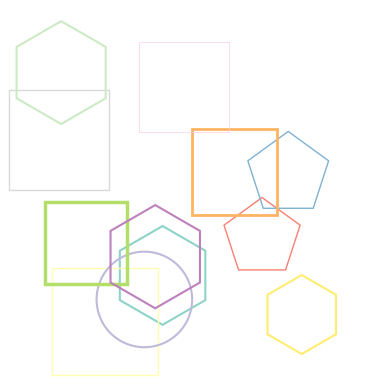[{"shape": "hexagon", "thickness": 1.5, "radius": 0.64, "center": [0.422, 0.285]}, {"shape": "square", "thickness": 1, "radius": 0.69, "center": [0.273, 0.165]}, {"shape": "circle", "thickness": 1.5, "radius": 0.62, "center": [0.375, 0.222]}, {"shape": "pentagon", "thickness": 1, "radius": 0.52, "center": [0.681, 0.383]}, {"shape": "pentagon", "thickness": 1, "radius": 0.55, "center": [0.749, 0.548]}, {"shape": "square", "thickness": 2, "radius": 0.55, "center": [0.609, 0.553]}, {"shape": "square", "thickness": 2.5, "radius": 0.53, "center": [0.224, 0.368]}, {"shape": "square", "thickness": 0.5, "radius": 0.59, "center": [0.478, 0.775]}, {"shape": "square", "thickness": 1, "radius": 0.65, "center": [0.154, 0.637]}, {"shape": "hexagon", "thickness": 1.5, "radius": 0.67, "center": [0.403, 0.333]}, {"shape": "hexagon", "thickness": 1.5, "radius": 0.67, "center": [0.159, 0.811]}, {"shape": "hexagon", "thickness": 1.5, "radius": 0.51, "center": [0.784, 0.183]}]